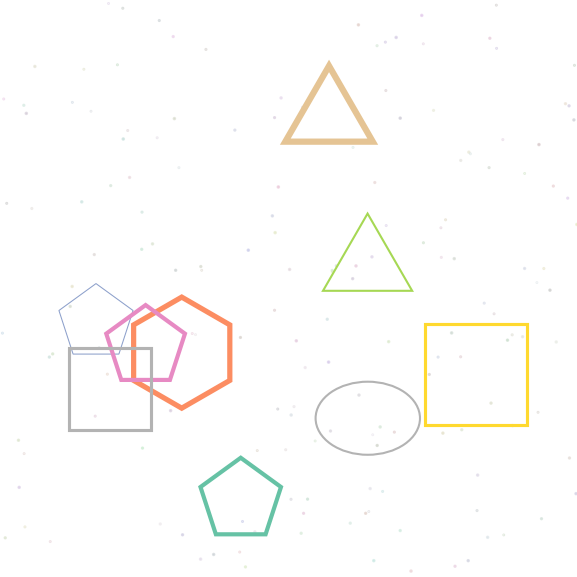[{"shape": "pentagon", "thickness": 2, "radius": 0.37, "center": [0.417, 0.133]}, {"shape": "hexagon", "thickness": 2.5, "radius": 0.48, "center": [0.315, 0.388]}, {"shape": "pentagon", "thickness": 0.5, "radius": 0.34, "center": [0.166, 0.441]}, {"shape": "pentagon", "thickness": 2, "radius": 0.36, "center": [0.252, 0.399]}, {"shape": "triangle", "thickness": 1, "radius": 0.45, "center": [0.637, 0.54]}, {"shape": "square", "thickness": 1.5, "radius": 0.44, "center": [0.824, 0.35]}, {"shape": "triangle", "thickness": 3, "radius": 0.44, "center": [0.57, 0.798]}, {"shape": "square", "thickness": 1.5, "radius": 0.36, "center": [0.19, 0.325]}, {"shape": "oval", "thickness": 1, "radius": 0.45, "center": [0.637, 0.275]}]